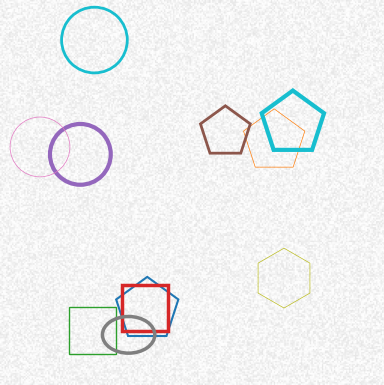[{"shape": "pentagon", "thickness": 1.5, "radius": 0.42, "center": [0.383, 0.196]}, {"shape": "pentagon", "thickness": 0.5, "radius": 0.42, "center": [0.712, 0.634]}, {"shape": "square", "thickness": 1, "radius": 0.3, "center": [0.24, 0.142]}, {"shape": "square", "thickness": 2.5, "radius": 0.3, "center": [0.376, 0.2]}, {"shape": "circle", "thickness": 3, "radius": 0.39, "center": [0.209, 0.599]}, {"shape": "pentagon", "thickness": 2, "radius": 0.34, "center": [0.585, 0.657]}, {"shape": "circle", "thickness": 0.5, "radius": 0.39, "center": [0.104, 0.618]}, {"shape": "oval", "thickness": 2.5, "radius": 0.34, "center": [0.334, 0.13]}, {"shape": "hexagon", "thickness": 0.5, "radius": 0.39, "center": [0.738, 0.278]}, {"shape": "circle", "thickness": 2, "radius": 0.43, "center": [0.245, 0.896]}, {"shape": "pentagon", "thickness": 3, "radius": 0.43, "center": [0.761, 0.68]}]